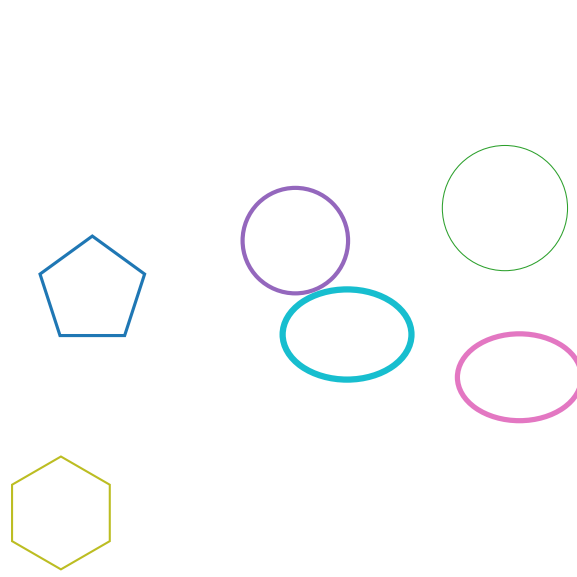[{"shape": "pentagon", "thickness": 1.5, "radius": 0.48, "center": [0.16, 0.495]}, {"shape": "circle", "thickness": 0.5, "radius": 0.54, "center": [0.874, 0.639]}, {"shape": "circle", "thickness": 2, "radius": 0.46, "center": [0.511, 0.582]}, {"shape": "oval", "thickness": 2.5, "radius": 0.54, "center": [0.899, 0.346]}, {"shape": "hexagon", "thickness": 1, "radius": 0.49, "center": [0.105, 0.111]}, {"shape": "oval", "thickness": 3, "radius": 0.56, "center": [0.601, 0.42]}]